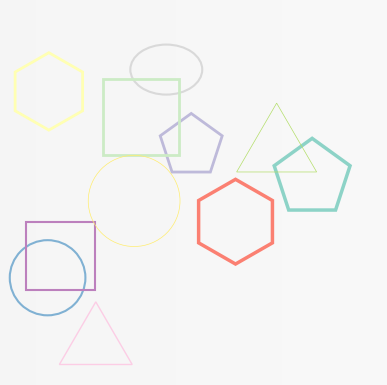[{"shape": "pentagon", "thickness": 2.5, "radius": 0.51, "center": [0.806, 0.538]}, {"shape": "hexagon", "thickness": 2, "radius": 0.5, "center": [0.126, 0.763]}, {"shape": "pentagon", "thickness": 2, "radius": 0.42, "center": [0.493, 0.621]}, {"shape": "hexagon", "thickness": 2.5, "radius": 0.55, "center": [0.608, 0.424]}, {"shape": "circle", "thickness": 1.5, "radius": 0.49, "center": [0.123, 0.279]}, {"shape": "triangle", "thickness": 0.5, "radius": 0.6, "center": [0.714, 0.613]}, {"shape": "triangle", "thickness": 1, "radius": 0.54, "center": [0.247, 0.107]}, {"shape": "oval", "thickness": 1.5, "radius": 0.46, "center": [0.429, 0.819]}, {"shape": "square", "thickness": 1.5, "radius": 0.44, "center": [0.156, 0.336]}, {"shape": "square", "thickness": 2, "radius": 0.49, "center": [0.364, 0.697]}, {"shape": "circle", "thickness": 0.5, "radius": 0.59, "center": [0.346, 0.478]}]